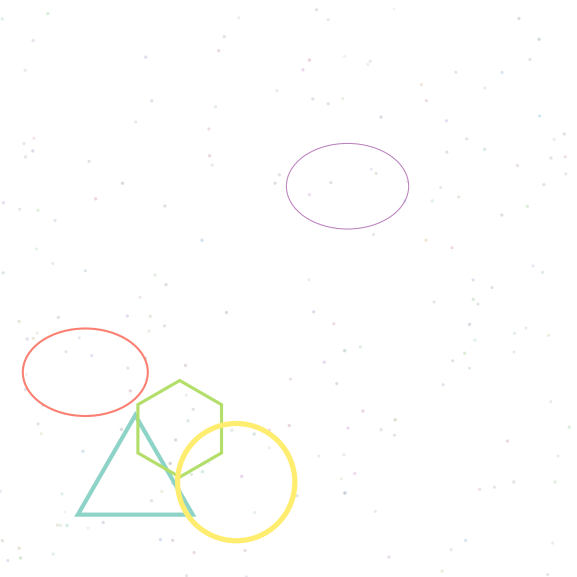[{"shape": "triangle", "thickness": 2, "radius": 0.57, "center": [0.234, 0.165]}, {"shape": "oval", "thickness": 1, "radius": 0.54, "center": [0.148, 0.355]}, {"shape": "hexagon", "thickness": 1.5, "radius": 0.42, "center": [0.311, 0.257]}, {"shape": "oval", "thickness": 0.5, "radius": 0.53, "center": [0.602, 0.677]}, {"shape": "circle", "thickness": 2.5, "radius": 0.51, "center": [0.409, 0.164]}]